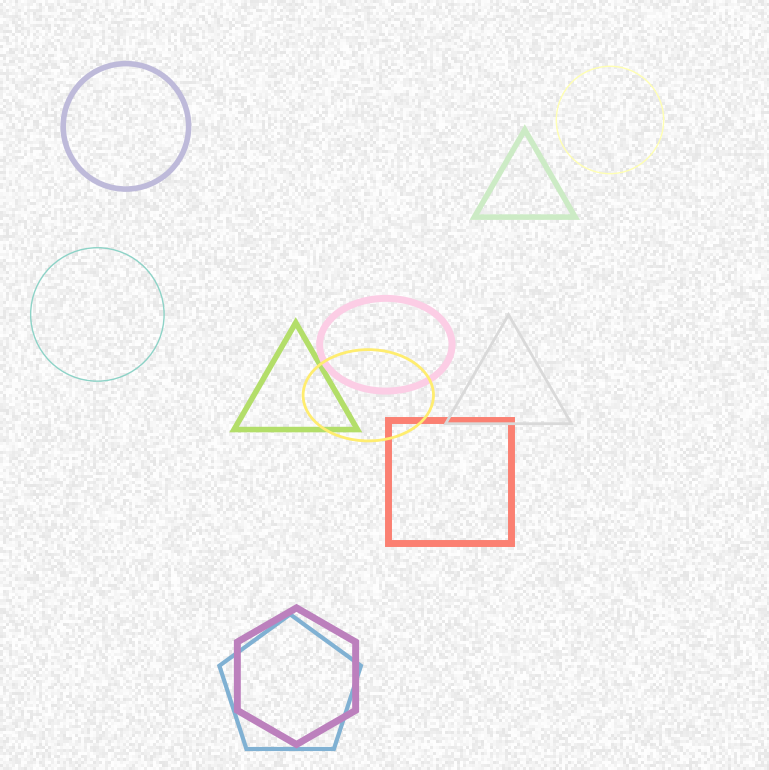[{"shape": "circle", "thickness": 0.5, "radius": 0.43, "center": [0.126, 0.592]}, {"shape": "circle", "thickness": 0.5, "radius": 0.35, "center": [0.792, 0.844]}, {"shape": "circle", "thickness": 2, "radius": 0.41, "center": [0.164, 0.836]}, {"shape": "square", "thickness": 2.5, "radius": 0.4, "center": [0.584, 0.375]}, {"shape": "pentagon", "thickness": 1.5, "radius": 0.48, "center": [0.377, 0.105]}, {"shape": "triangle", "thickness": 2, "radius": 0.46, "center": [0.384, 0.488]}, {"shape": "oval", "thickness": 2.5, "radius": 0.43, "center": [0.501, 0.552]}, {"shape": "triangle", "thickness": 1, "radius": 0.47, "center": [0.66, 0.497]}, {"shape": "hexagon", "thickness": 2.5, "radius": 0.44, "center": [0.385, 0.122]}, {"shape": "triangle", "thickness": 2, "radius": 0.38, "center": [0.682, 0.756]}, {"shape": "oval", "thickness": 1, "radius": 0.42, "center": [0.478, 0.487]}]